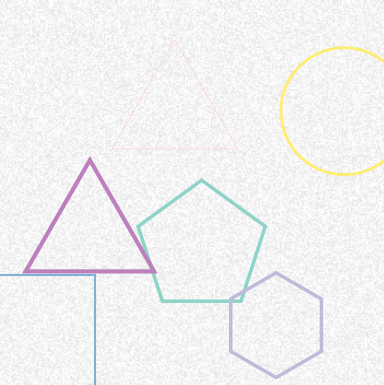[{"shape": "pentagon", "thickness": 2.5, "radius": 0.87, "center": [0.524, 0.358]}, {"shape": "hexagon", "thickness": 2.5, "radius": 0.68, "center": [0.717, 0.155]}, {"shape": "square", "thickness": 1.5, "radius": 0.72, "center": [0.102, 0.142]}, {"shape": "triangle", "thickness": 0.5, "radius": 0.94, "center": [0.454, 0.707]}, {"shape": "triangle", "thickness": 3, "radius": 0.96, "center": [0.233, 0.391]}, {"shape": "circle", "thickness": 2, "radius": 0.82, "center": [0.895, 0.711]}]